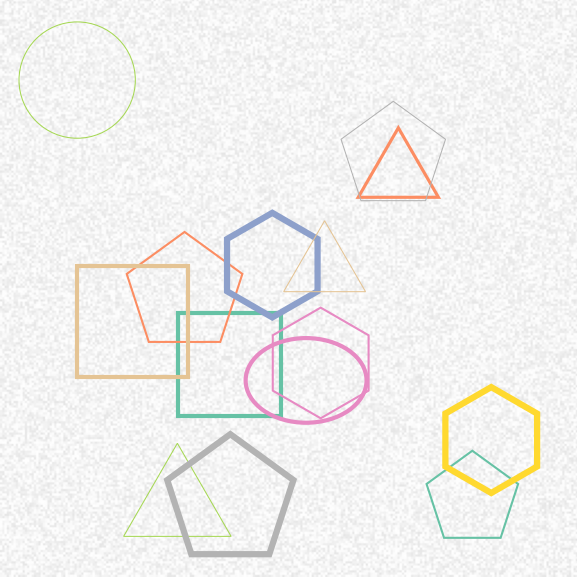[{"shape": "square", "thickness": 2, "radius": 0.45, "center": [0.397, 0.368]}, {"shape": "pentagon", "thickness": 1, "radius": 0.42, "center": [0.818, 0.135]}, {"shape": "triangle", "thickness": 1.5, "radius": 0.4, "center": [0.69, 0.698]}, {"shape": "pentagon", "thickness": 1, "radius": 0.53, "center": [0.32, 0.492]}, {"shape": "hexagon", "thickness": 3, "radius": 0.45, "center": [0.472, 0.54]}, {"shape": "oval", "thickness": 2, "radius": 0.52, "center": [0.53, 0.34]}, {"shape": "hexagon", "thickness": 1, "radius": 0.48, "center": [0.555, 0.371]}, {"shape": "circle", "thickness": 0.5, "radius": 0.5, "center": [0.134, 0.86]}, {"shape": "triangle", "thickness": 0.5, "radius": 0.54, "center": [0.307, 0.124]}, {"shape": "hexagon", "thickness": 3, "radius": 0.46, "center": [0.851, 0.237]}, {"shape": "triangle", "thickness": 0.5, "radius": 0.41, "center": [0.562, 0.535]}, {"shape": "square", "thickness": 2, "radius": 0.48, "center": [0.23, 0.442]}, {"shape": "pentagon", "thickness": 0.5, "radius": 0.48, "center": [0.681, 0.729]}, {"shape": "pentagon", "thickness": 3, "radius": 0.57, "center": [0.399, 0.132]}]